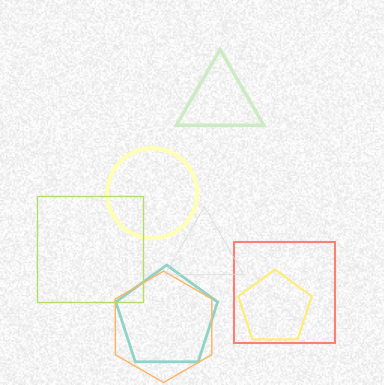[{"shape": "pentagon", "thickness": 2, "radius": 0.69, "center": [0.433, 0.173]}, {"shape": "circle", "thickness": 3, "radius": 0.58, "center": [0.395, 0.498]}, {"shape": "square", "thickness": 1.5, "radius": 0.65, "center": [0.739, 0.24]}, {"shape": "hexagon", "thickness": 1, "radius": 0.72, "center": [0.425, 0.151]}, {"shape": "square", "thickness": 1, "radius": 0.69, "center": [0.233, 0.353]}, {"shape": "triangle", "thickness": 0.5, "radius": 0.59, "center": [0.531, 0.346]}, {"shape": "triangle", "thickness": 2.5, "radius": 0.66, "center": [0.572, 0.74]}, {"shape": "pentagon", "thickness": 1.5, "radius": 0.5, "center": [0.714, 0.2]}]